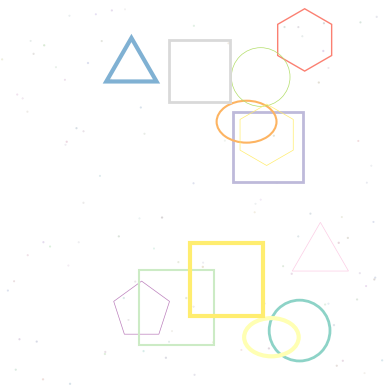[{"shape": "circle", "thickness": 2, "radius": 0.39, "center": [0.778, 0.141]}, {"shape": "oval", "thickness": 3, "radius": 0.35, "center": [0.705, 0.124]}, {"shape": "square", "thickness": 2, "radius": 0.45, "center": [0.695, 0.618]}, {"shape": "hexagon", "thickness": 1, "radius": 0.4, "center": [0.791, 0.896]}, {"shape": "triangle", "thickness": 3, "radius": 0.38, "center": [0.341, 0.826]}, {"shape": "oval", "thickness": 1.5, "radius": 0.39, "center": [0.64, 0.684]}, {"shape": "circle", "thickness": 0.5, "radius": 0.38, "center": [0.677, 0.8]}, {"shape": "triangle", "thickness": 0.5, "radius": 0.42, "center": [0.832, 0.338]}, {"shape": "square", "thickness": 2, "radius": 0.4, "center": [0.519, 0.816]}, {"shape": "pentagon", "thickness": 0.5, "radius": 0.38, "center": [0.368, 0.194]}, {"shape": "square", "thickness": 1.5, "radius": 0.49, "center": [0.459, 0.201]}, {"shape": "square", "thickness": 3, "radius": 0.47, "center": [0.589, 0.273]}, {"shape": "hexagon", "thickness": 0.5, "radius": 0.4, "center": [0.693, 0.65]}]